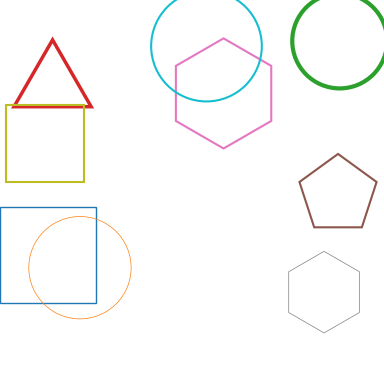[{"shape": "square", "thickness": 1, "radius": 0.62, "center": [0.125, 0.339]}, {"shape": "circle", "thickness": 0.5, "radius": 0.66, "center": [0.208, 0.305]}, {"shape": "circle", "thickness": 3, "radius": 0.62, "center": [0.882, 0.894]}, {"shape": "triangle", "thickness": 2.5, "radius": 0.58, "center": [0.137, 0.781]}, {"shape": "pentagon", "thickness": 1.5, "radius": 0.53, "center": [0.878, 0.495]}, {"shape": "hexagon", "thickness": 1.5, "radius": 0.72, "center": [0.581, 0.757]}, {"shape": "hexagon", "thickness": 0.5, "radius": 0.53, "center": [0.842, 0.241]}, {"shape": "square", "thickness": 1.5, "radius": 0.5, "center": [0.117, 0.628]}, {"shape": "circle", "thickness": 1.5, "radius": 0.72, "center": [0.536, 0.88]}]